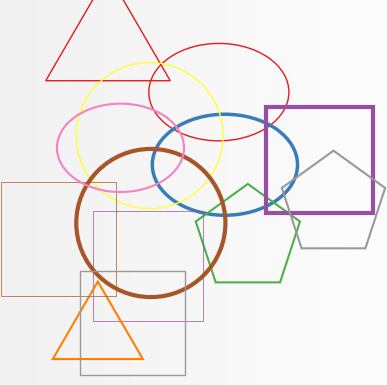[{"shape": "triangle", "thickness": 1, "radius": 0.93, "center": [0.279, 0.883]}, {"shape": "oval", "thickness": 1, "radius": 0.9, "center": [0.565, 0.761]}, {"shape": "oval", "thickness": 2.5, "radius": 0.94, "center": [0.58, 0.572]}, {"shape": "pentagon", "thickness": 1.5, "radius": 0.71, "center": [0.64, 0.381]}, {"shape": "square", "thickness": 0.5, "radius": 0.72, "center": [0.382, 0.309]}, {"shape": "square", "thickness": 3, "radius": 0.69, "center": [0.825, 0.584]}, {"shape": "triangle", "thickness": 1.5, "radius": 0.67, "center": [0.252, 0.135]}, {"shape": "circle", "thickness": 1, "radius": 0.95, "center": [0.386, 0.648]}, {"shape": "square", "thickness": 0.5, "radius": 0.74, "center": [0.151, 0.379]}, {"shape": "circle", "thickness": 3, "radius": 0.96, "center": [0.389, 0.421]}, {"shape": "oval", "thickness": 1.5, "radius": 0.82, "center": [0.311, 0.616]}, {"shape": "square", "thickness": 1, "radius": 0.68, "center": [0.341, 0.161]}, {"shape": "pentagon", "thickness": 1.5, "radius": 0.7, "center": [0.861, 0.468]}]